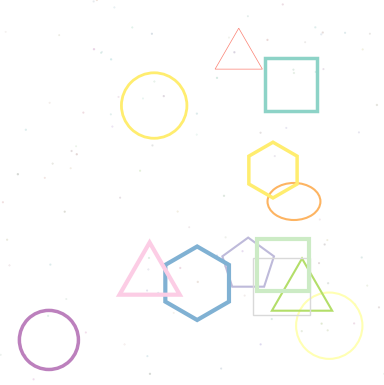[{"shape": "square", "thickness": 2.5, "radius": 0.34, "center": [0.756, 0.781]}, {"shape": "circle", "thickness": 1.5, "radius": 0.43, "center": [0.855, 0.154]}, {"shape": "pentagon", "thickness": 1.5, "radius": 0.35, "center": [0.645, 0.312]}, {"shape": "triangle", "thickness": 0.5, "radius": 0.35, "center": [0.62, 0.856]}, {"shape": "hexagon", "thickness": 3, "radius": 0.48, "center": [0.512, 0.264]}, {"shape": "oval", "thickness": 1.5, "radius": 0.34, "center": [0.764, 0.477]}, {"shape": "triangle", "thickness": 1.5, "radius": 0.45, "center": [0.784, 0.238]}, {"shape": "triangle", "thickness": 3, "radius": 0.45, "center": [0.389, 0.28]}, {"shape": "square", "thickness": 1, "radius": 0.37, "center": [0.73, 0.256]}, {"shape": "circle", "thickness": 2.5, "radius": 0.38, "center": [0.127, 0.117]}, {"shape": "square", "thickness": 3, "radius": 0.34, "center": [0.734, 0.312]}, {"shape": "circle", "thickness": 2, "radius": 0.43, "center": [0.4, 0.726]}, {"shape": "hexagon", "thickness": 2.5, "radius": 0.36, "center": [0.709, 0.558]}]